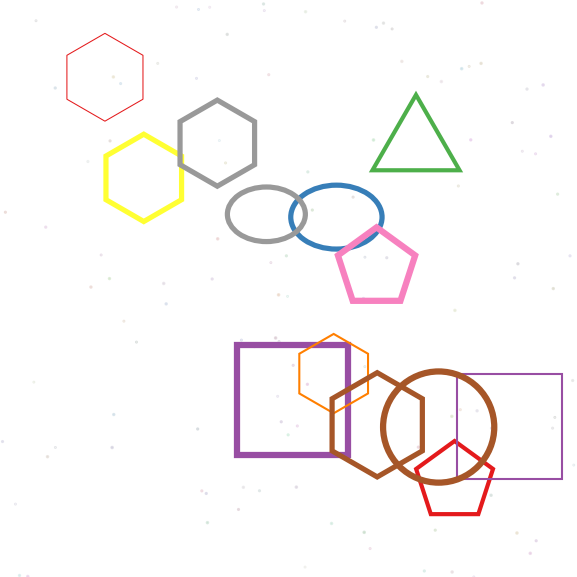[{"shape": "pentagon", "thickness": 2, "radius": 0.35, "center": [0.787, 0.165]}, {"shape": "hexagon", "thickness": 0.5, "radius": 0.38, "center": [0.182, 0.865]}, {"shape": "oval", "thickness": 2.5, "radius": 0.4, "center": [0.583, 0.623]}, {"shape": "triangle", "thickness": 2, "radius": 0.44, "center": [0.72, 0.748]}, {"shape": "square", "thickness": 3, "radius": 0.48, "center": [0.507, 0.307]}, {"shape": "square", "thickness": 1, "radius": 0.45, "center": [0.882, 0.261]}, {"shape": "hexagon", "thickness": 1, "radius": 0.34, "center": [0.578, 0.352]}, {"shape": "hexagon", "thickness": 2.5, "radius": 0.38, "center": [0.249, 0.691]}, {"shape": "hexagon", "thickness": 2.5, "radius": 0.45, "center": [0.653, 0.264]}, {"shape": "circle", "thickness": 3, "radius": 0.48, "center": [0.76, 0.26]}, {"shape": "pentagon", "thickness": 3, "radius": 0.35, "center": [0.652, 0.535]}, {"shape": "oval", "thickness": 2.5, "radius": 0.34, "center": [0.461, 0.628]}, {"shape": "hexagon", "thickness": 2.5, "radius": 0.37, "center": [0.376, 0.751]}]